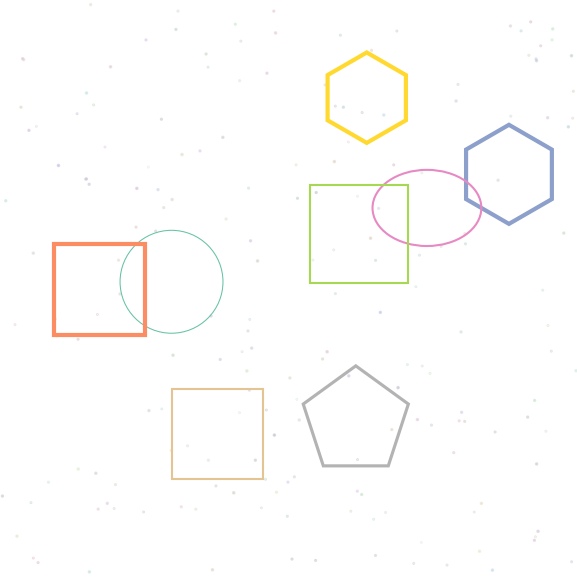[{"shape": "circle", "thickness": 0.5, "radius": 0.45, "center": [0.297, 0.511]}, {"shape": "square", "thickness": 2, "radius": 0.39, "center": [0.173, 0.498]}, {"shape": "hexagon", "thickness": 2, "radius": 0.43, "center": [0.881, 0.697]}, {"shape": "oval", "thickness": 1, "radius": 0.47, "center": [0.739, 0.639]}, {"shape": "square", "thickness": 1, "radius": 0.42, "center": [0.621, 0.595]}, {"shape": "hexagon", "thickness": 2, "radius": 0.39, "center": [0.635, 0.83]}, {"shape": "square", "thickness": 1, "radius": 0.39, "center": [0.377, 0.247]}, {"shape": "pentagon", "thickness": 1.5, "radius": 0.48, "center": [0.616, 0.27]}]